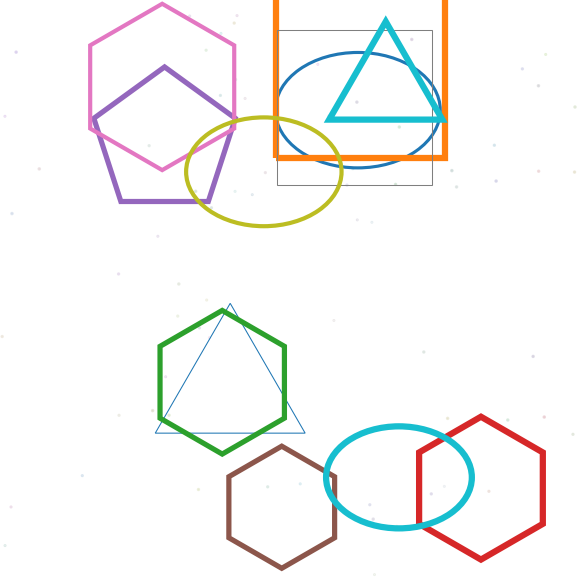[{"shape": "oval", "thickness": 1.5, "radius": 0.71, "center": [0.62, 0.808]}, {"shape": "triangle", "thickness": 0.5, "radius": 0.75, "center": [0.399, 0.324]}, {"shape": "square", "thickness": 3, "radius": 0.73, "center": [0.625, 0.871]}, {"shape": "hexagon", "thickness": 2.5, "radius": 0.62, "center": [0.385, 0.337]}, {"shape": "hexagon", "thickness": 3, "radius": 0.62, "center": [0.833, 0.154]}, {"shape": "pentagon", "thickness": 2.5, "radius": 0.64, "center": [0.285, 0.754]}, {"shape": "hexagon", "thickness": 2.5, "radius": 0.53, "center": [0.488, 0.121]}, {"shape": "hexagon", "thickness": 2, "radius": 0.72, "center": [0.281, 0.849]}, {"shape": "square", "thickness": 0.5, "radius": 0.67, "center": [0.614, 0.813]}, {"shape": "oval", "thickness": 2, "radius": 0.67, "center": [0.457, 0.702]}, {"shape": "triangle", "thickness": 3, "radius": 0.57, "center": [0.668, 0.849]}, {"shape": "oval", "thickness": 3, "radius": 0.63, "center": [0.691, 0.173]}]